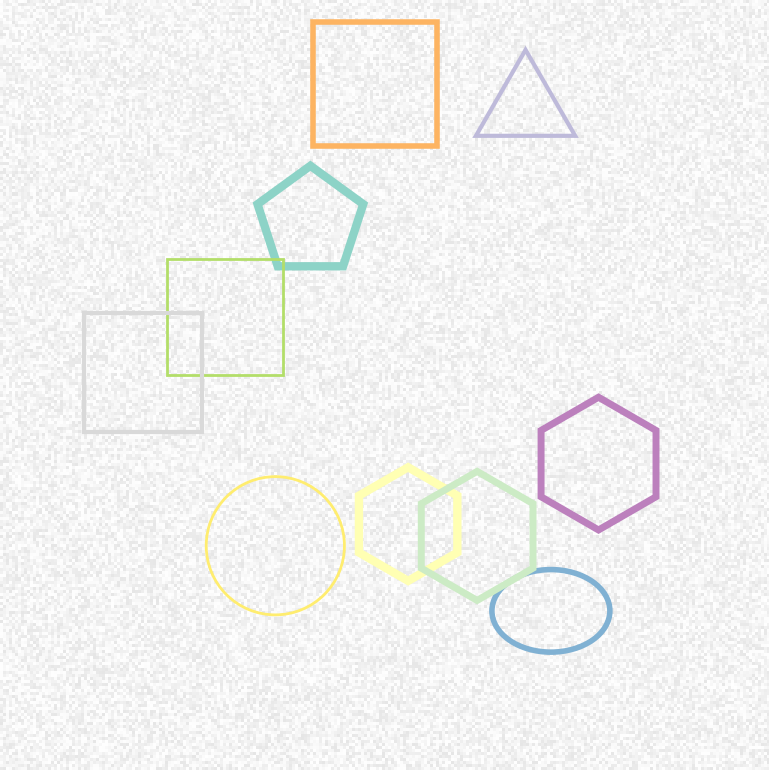[{"shape": "pentagon", "thickness": 3, "radius": 0.36, "center": [0.403, 0.713]}, {"shape": "hexagon", "thickness": 3, "radius": 0.37, "center": [0.53, 0.319]}, {"shape": "triangle", "thickness": 1.5, "radius": 0.37, "center": [0.683, 0.861]}, {"shape": "oval", "thickness": 2, "radius": 0.38, "center": [0.715, 0.207]}, {"shape": "square", "thickness": 2, "radius": 0.4, "center": [0.487, 0.891]}, {"shape": "square", "thickness": 1, "radius": 0.38, "center": [0.292, 0.589]}, {"shape": "square", "thickness": 1.5, "radius": 0.39, "center": [0.186, 0.516]}, {"shape": "hexagon", "thickness": 2.5, "radius": 0.43, "center": [0.777, 0.398]}, {"shape": "hexagon", "thickness": 2.5, "radius": 0.42, "center": [0.62, 0.304]}, {"shape": "circle", "thickness": 1, "radius": 0.45, "center": [0.358, 0.291]}]